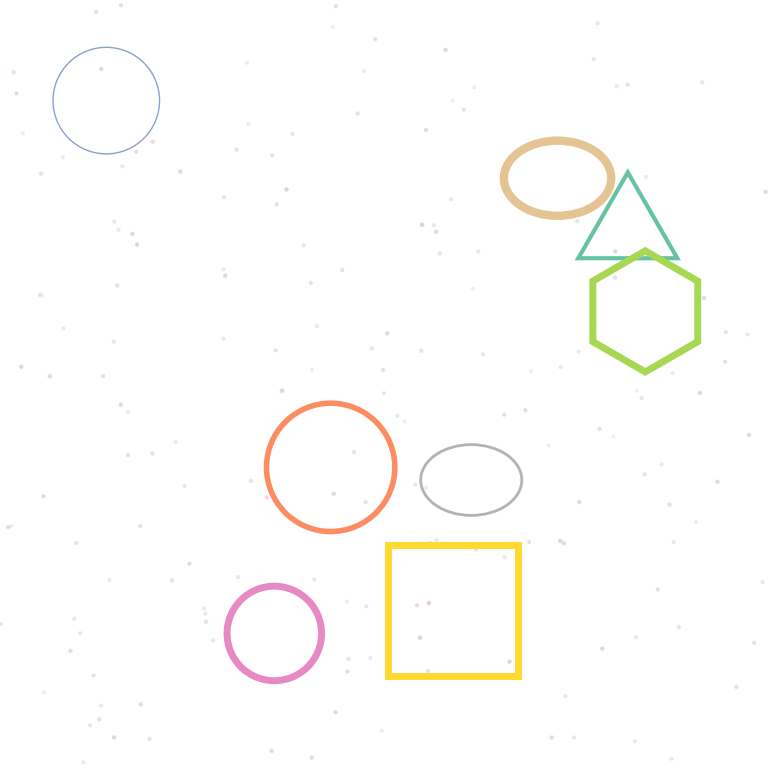[{"shape": "triangle", "thickness": 1.5, "radius": 0.37, "center": [0.815, 0.702]}, {"shape": "circle", "thickness": 2, "radius": 0.42, "center": [0.429, 0.393]}, {"shape": "circle", "thickness": 0.5, "radius": 0.35, "center": [0.138, 0.869]}, {"shape": "circle", "thickness": 2.5, "radius": 0.31, "center": [0.356, 0.177]}, {"shape": "hexagon", "thickness": 2.5, "radius": 0.39, "center": [0.838, 0.596]}, {"shape": "square", "thickness": 2.5, "radius": 0.42, "center": [0.589, 0.207]}, {"shape": "oval", "thickness": 3, "radius": 0.35, "center": [0.724, 0.769]}, {"shape": "oval", "thickness": 1, "radius": 0.33, "center": [0.612, 0.377]}]